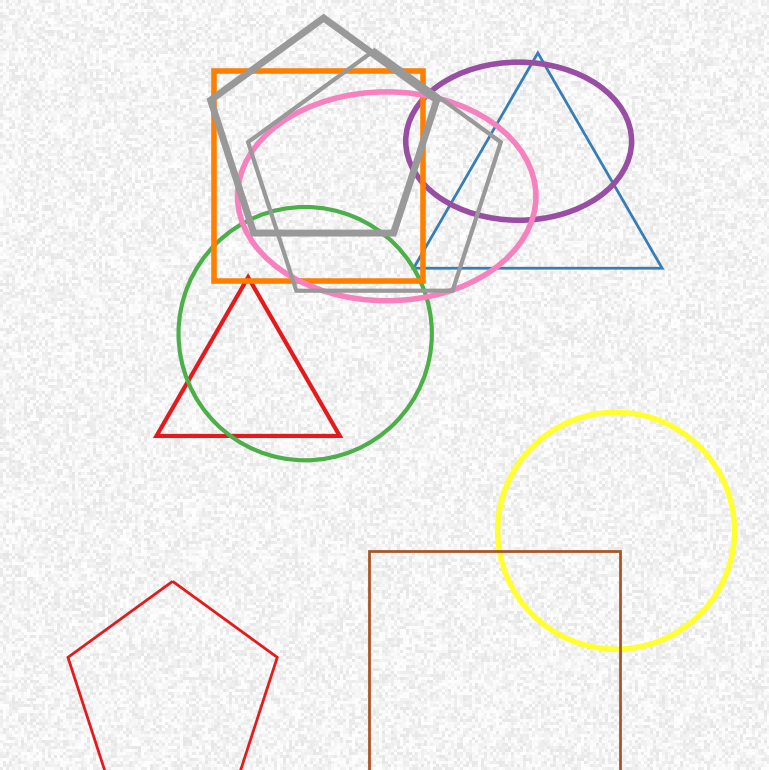[{"shape": "pentagon", "thickness": 1, "radius": 0.71, "center": [0.224, 0.102]}, {"shape": "triangle", "thickness": 1.5, "radius": 0.69, "center": [0.322, 0.503]}, {"shape": "triangle", "thickness": 1, "radius": 0.93, "center": [0.698, 0.745]}, {"shape": "circle", "thickness": 1.5, "radius": 0.82, "center": [0.396, 0.567]}, {"shape": "oval", "thickness": 2, "radius": 0.73, "center": [0.674, 0.817]}, {"shape": "square", "thickness": 2, "radius": 0.68, "center": [0.414, 0.771]}, {"shape": "circle", "thickness": 2, "radius": 0.77, "center": [0.8, 0.311]}, {"shape": "square", "thickness": 1, "radius": 0.82, "center": [0.643, 0.121]}, {"shape": "oval", "thickness": 2, "radius": 0.97, "center": [0.502, 0.745]}, {"shape": "pentagon", "thickness": 1.5, "radius": 0.86, "center": [0.486, 0.762]}, {"shape": "pentagon", "thickness": 2.5, "radius": 0.77, "center": [0.42, 0.822]}]